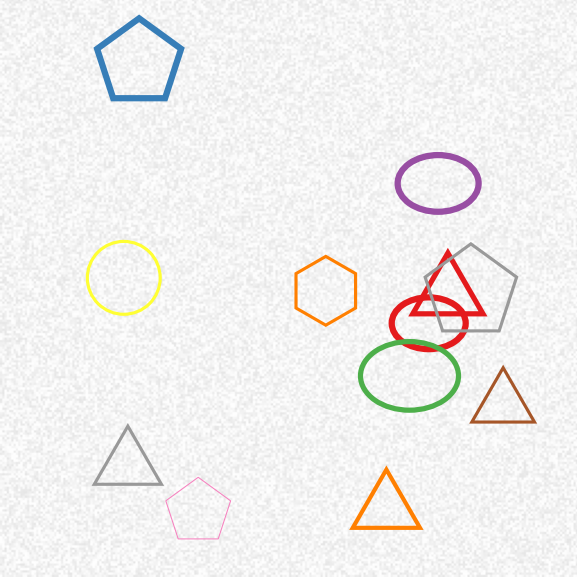[{"shape": "oval", "thickness": 3, "radius": 0.32, "center": [0.742, 0.439]}, {"shape": "triangle", "thickness": 2.5, "radius": 0.35, "center": [0.776, 0.491]}, {"shape": "pentagon", "thickness": 3, "radius": 0.38, "center": [0.241, 0.891]}, {"shape": "oval", "thickness": 2.5, "radius": 0.42, "center": [0.709, 0.348]}, {"shape": "oval", "thickness": 3, "radius": 0.35, "center": [0.759, 0.682]}, {"shape": "triangle", "thickness": 2, "radius": 0.34, "center": [0.669, 0.119]}, {"shape": "hexagon", "thickness": 1.5, "radius": 0.3, "center": [0.564, 0.496]}, {"shape": "circle", "thickness": 1.5, "radius": 0.32, "center": [0.214, 0.518]}, {"shape": "triangle", "thickness": 1.5, "radius": 0.31, "center": [0.871, 0.3]}, {"shape": "pentagon", "thickness": 0.5, "radius": 0.29, "center": [0.343, 0.114]}, {"shape": "pentagon", "thickness": 1.5, "radius": 0.42, "center": [0.815, 0.494]}, {"shape": "triangle", "thickness": 1.5, "radius": 0.34, "center": [0.221, 0.194]}]